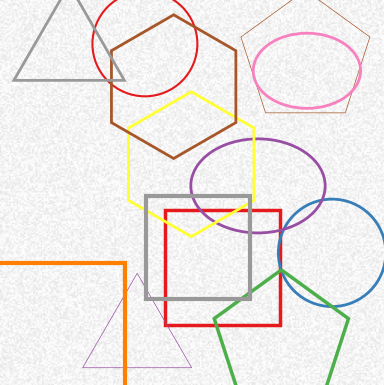[{"shape": "circle", "thickness": 1.5, "radius": 0.68, "center": [0.376, 0.886]}, {"shape": "square", "thickness": 2.5, "radius": 0.75, "center": [0.577, 0.305]}, {"shape": "circle", "thickness": 2, "radius": 0.7, "center": [0.863, 0.343]}, {"shape": "pentagon", "thickness": 2.5, "radius": 0.92, "center": [0.731, 0.116]}, {"shape": "oval", "thickness": 2, "radius": 0.87, "center": [0.67, 0.517]}, {"shape": "triangle", "thickness": 0.5, "radius": 0.82, "center": [0.356, 0.127]}, {"shape": "square", "thickness": 3, "radius": 0.88, "center": [0.147, 0.141]}, {"shape": "hexagon", "thickness": 2, "radius": 0.94, "center": [0.497, 0.574]}, {"shape": "hexagon", "thickness": 2, "radius": 0.93, "center": [0.451, 0.775]}, {"shape": "pentagon", "thickness": 0.5, "radius": 0.88, "center": [0.793, 0.849]}, {"shape": "oval", "thickness": 2, "radius": 0.7, "center": [0.797, 0.816]}, {"shape": "square", "thickness": 3, "radius": 0.67, "center": [0.514, 0.357]}, {"shape": "triangle", "thickness": 2, "radius": 0.83, "center": [0.18, 0.874]}]